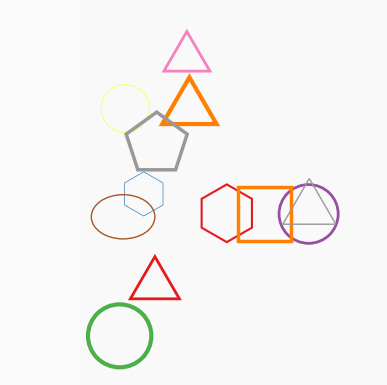[{"shape": "triangle", "thickness": 2, "radius": 0.37, "center": [0.4, 0.26]}, {"shape": "hexagon", "thickness": 1.5, "radius": 0.37, "center": [0.585, 0.446]}, {"shape": "hexagon", "thickness": 0.5, "radius": 0.29, "center": [0.371, 0.496]}, {"shape": "circle", "thickness": 3, "radius": 0.41, "center": [0.309, 0.128]}, {"shape": "circle", "thickness": 2, "radius": 0.38, "center": [0.796, 0.444]}, {"shape": "square", "thickness": 2.5, "radius": 0.35, "center": [0.683, 0.444]}, {"shape": "triangle", "thickness": 3, "radius": 0.4, "center": [0.489, 0.718]}, {"shape": "circle", "thickness": 0.5, "radius": 0.31, "center": [0.323, 0.718]}, {"shape": "oval", "thickness": 1, "radius": 0.41, "center": [0.318, 0.437]}, {"shape": "triangle", "thickness": 2, "radius": 0.34, "center": [0.482, 0.85]}, {"shape": "triangle", "thickness": 1, "radius": 0.4, "center": [0.798, 0.457]}, {"shape": "pentagon", "thickness": 2.5, "radius": 0.41, "center": [0.404, 0.626]}]